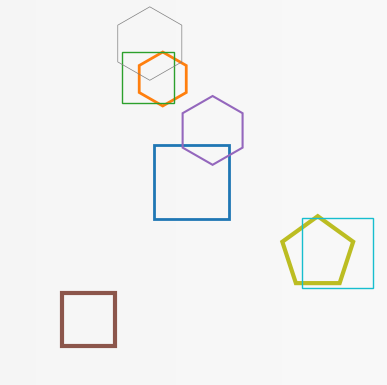[{"shape": "square", "thickness": 2, "radius": 0.48, "center": [0.495, 0.527]}, {"shape": "hexagon", "thickness": 2, "radius": 0.35, "center": [0.42, 0.795]}, {"shape": "square", "thickness": 1, "radius": 0.34, "center": [0.382, 0.798]}, {"shape": "hexagon", "thickness": 1.5, "radius": 0.45, "center": [0.549, 0.661]}, {"shape": "square", "thickness": 3, "radius": 0.34, "center": [0.229, 0.17]}, {"shape": "hexagon", "thickness": 0.5, "radius": 0.48, "center": [0.387, 0.887]}, {"shape": "pentagon", "thickness": 3, "radius": 0.48, "center": [0.82, 0.342]}, {"shape": "square", "thickness": 1, "radius": 0.45, "center": [0.871, 0.344]}]